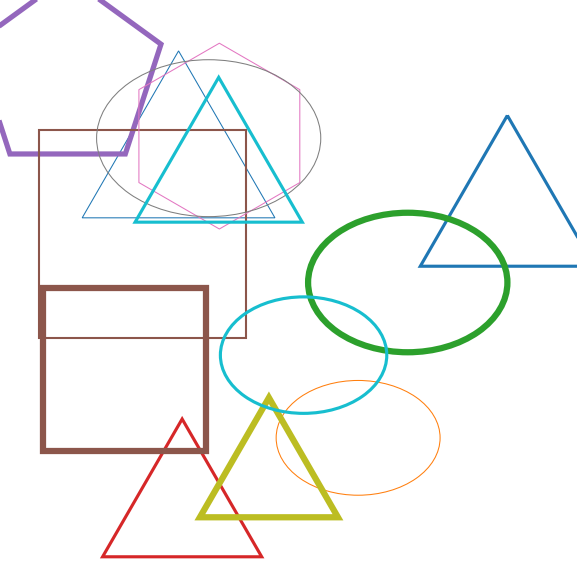[{"shape": "triangle", "thickness": 1.5, "radius": 0.87, "center": [0.879, 0.625]}, {"shape": "triangle", "thickness": 0.5, "radius": 0.96, "center": [0.309, 0.718]}, {"shape": "oval", "thickness": 0.5, "radius": 0.71, "center": [0.62, 0.241]}, {"shape": "oval", "thickness": 3, "radius": 0.86, "center": [0.706, 0.51]}, {"shape": "triangle", "thickness": 1.5, "radius": 0.8, "center": [0.315, 0.115]}, {"shape": "pentagon", "thickness": 2.5, "radius": 0.85, "center": [0.117, 0.87]}, {"shape": "square", "thickness": 1, "radius": 0.9, "center": [0.246, 0.594]}, {"shape": "square", "thickness": 3, "radius": 0.7, "center": [0.216, 0.359]}, {"shape": "hexagon", "thickness": 0.5, "radius": 0.8, "center": [0.38, 0.763]}, {"shape": "oval", "thickness": 0.5, "radius": 0.97, "center": [0.361, 0.76]}, {"shape": "triangle", "thickness": 3, "radius": 0.69, "center": [0.466, 0.172]}, {"shape": "oval", "thickness": 1.5, "radius": 0.72, "center": [0.526, 0.384]}, {"shape": "triangle", "thickness": 1.5, "radius": 0.84, "center": [0.379, 0.698]}]